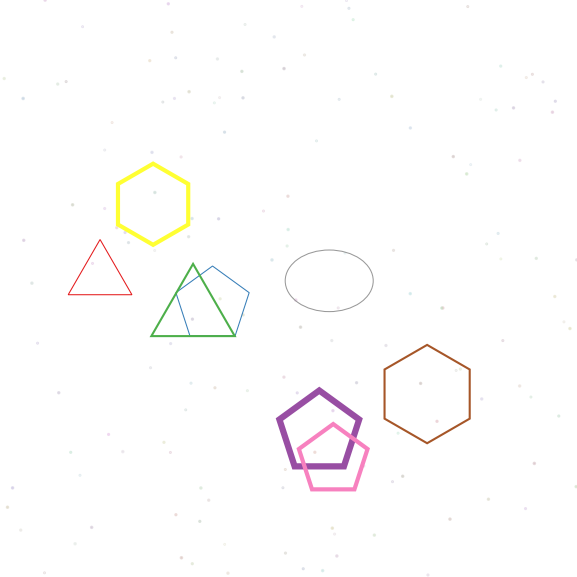[{"shape": "triangle", "thickness": 0.5, "radius": 0.32, "center": [0.173, 0.521]}, {"shape": "pentagon", "thickness": 0.5, "radius": 0.33, "center": [0.368, 0.472]}, {"shape": "triangle", "thickness": 1, "radius": 0.42, "center": [0.334, 0.459]}, {"shape": "pentagon", "thickness": 3, "radius": 0.36, "center": [0.553, 0.25]}, {"shape": "hexagon", "thickness": 2, "radius": 0.35, "center": [0.265, 0.645]}, {"shape": "hexagon", "thickness": 1, "radius": 0.43, "center": [0.74, 0.317]}, {"shape": "pentagon", "thickness": 2, "radius": 0.31, "center": [0.577, 0.202]}, {"shape": "oval", "thickness": 0.5, "radius": 0.38, "center": [0.57, 0.513]}]